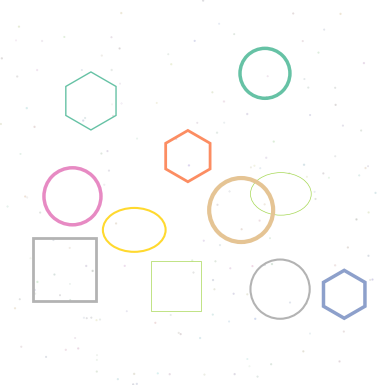[{"shape": "circle", "thickness": 2.5, "radius": 0.32, "center": [0.688, 0.81]}, {"shape": "hexagon", "thickness": 1, "radius": 0.38, "center": [0.236, 0.738]}, {"shape": "hexagon", "thickness": 2, "radius": 0.33, "center": [0.488, 0.595]}, {"shape": "hexagon", "thickness": 2.5, "radius": 0.31, "center": [0.894, 0.236]}, {"shape": "circle", "thickness": 2.5, "radius": 0.37, "center": [0.188, 0.49]}, {"shape": "square", "thickness": 0.5, "radius": 0.32, "center": [0.457, 0.258]}, {"shape": "oval", "thickness": 0.5, "radius": 0.39, "center": [0.729, 0.496]}, {"shape": "oval", "thickness": 1.5, "radius": 0.41, "center": [0.349, 0.403]}, {"shape": "circle", "thickness": 3, "radius": 0.42, "center": [0.626, 0.454]}, {"shape": "square", "thickness": 2, "radius": 0.41, "center": [0.168, 0.3]}, {"shape": "circle", "thickness": 1.5, "radius": 0.38, "center": [0.727, 0.249]}]